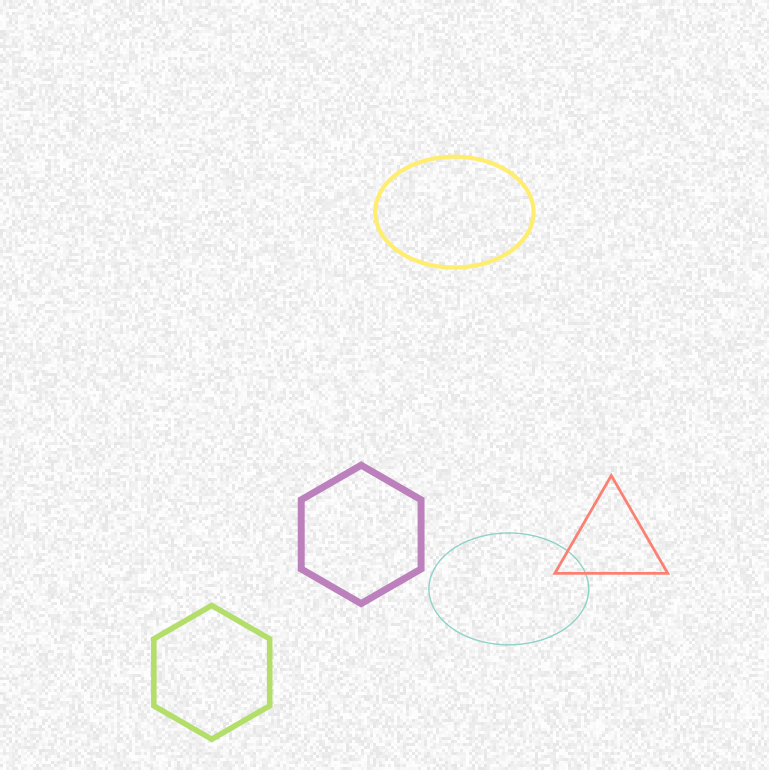[{"shape": "oval", "thickness": 0.5, "radius": 0.52, "center": [0.661, 0.235]}, {"shape": "triangle", "thickness": 1, "radius": 0.42, "center": [0.794, 0.298]}, {"shape": "hexagon", "thickness": 2, "radius": 0.43, "center": [0.275, 0.127]}, {"shape": "hexagon", "thickness": 2.5, "radius": 0.45, "center": [0.469, 0.306]}, {"shape": "oval", "thickness": 1.5, "radius": 0.51, "center": [0.59, 0.725]}]